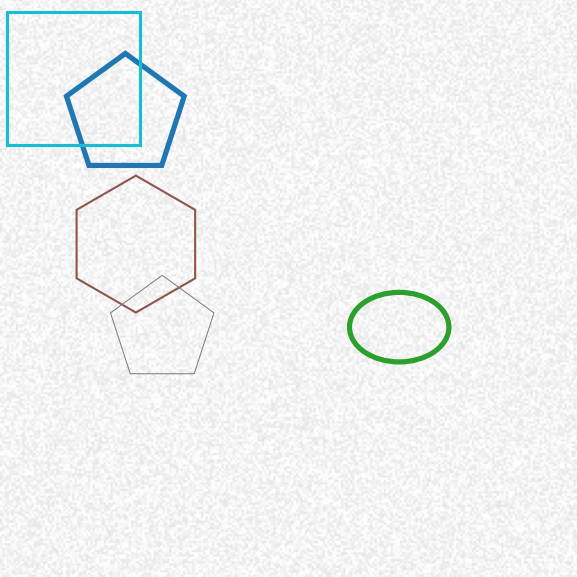[{"shape": "pentagon", "thickness": 2.5, "radius": 0.54, "center": [0.217, 0.799]}, {"shape": "oval", "thickness": 2.5, "radius": 0.43, "center": [0.691, 0.433]}, {"shape": "hexagon", "thickness": 1, "radius": 0.59, "center": [0.235, 0.577]}, {"shape": "pentagon", "thickness": 0.5, "radius": 0.47, "center": [0.281, 0.428]}, {"shape": "square", "thickness": 1.5, "radius": 0.58, "center": [0.127, 0.862]}]